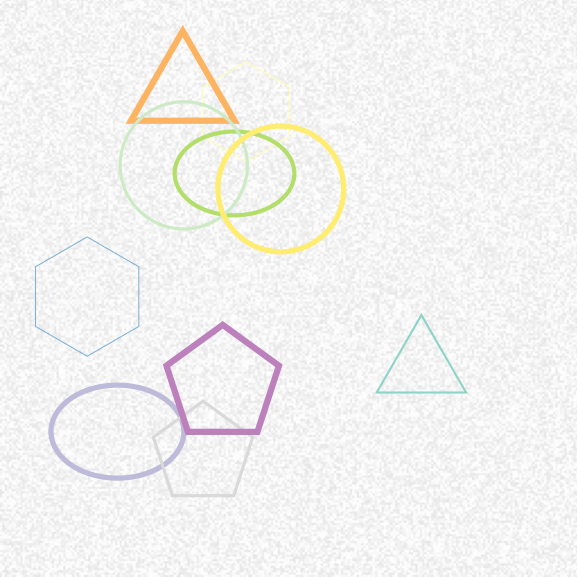[{"shape": "triangle", "thickness": 1, "radius": 0.45, "center": [0.73, 0.364]}, {"shape": "hexagon", "thickness": 0.5, "radius": 0.43, "center": [0.426, 0.806]}, {"shape": "oval", "thickness": 2.5, "radius": 0.58, "center": [0.203, 0.252]}, {"shape": "hexagon", "thickness": 0.5, "radius": 0.52, "center": [0.151, 0.486]}, {"shape": "triangle", "thickness": 3, "radius": 0.52, "center": [0.316, 0.842]}, {"shape": "oval", "thickness": 2, "radius": 0.52, "center": [0.406, 0.699]}, {"shape": "pentagon", "thickness": 1.5, "radius": 0.45, "center": [0.352, 0.214]}, {"shape": "pentagon", "thickness": 3, "radius": 0.51, "center": [0.386, 0.334]}, {"shape": "circle", "thickness": 1.5, "radius": 0.55, "center": [0.318, 0.713]}, {"shape": "circle", "thickness": 2.5, "radius": 0.54, "center": [0.486, 0.672]}]